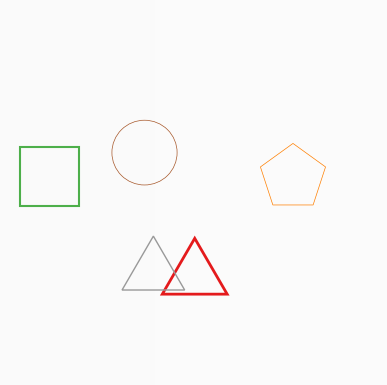[{"shape": "triangle", "thickness": 2, "radius": 0.48, "center": [0.503, 0.284]}, {"shape": "square", "thickness": 1.5, "radius": 0.38, "center": [0.128, 0.541]}, {"shape": "pentagon", "thickness": 0.5, "radius": 0.44, "center": [0.756, 0.539]}, {"shape": "circle", "thickness": 0.5, "radius": 0.42, "center": [0.373, 0.604]}, {"shape": "triangle", "thickness": 1, "radius": 0.47, "center": [0.396, 0.293]}]